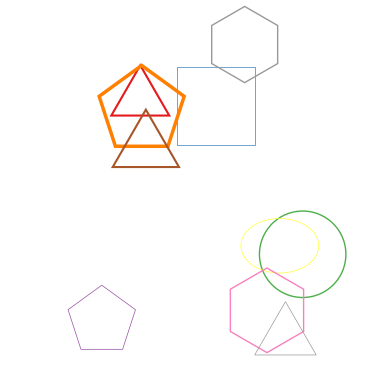[{"shape": "triangle", "thickness": 1.5, "radius": 0.43, "center": [0.364, 0.743]}, {"shape": "square", "thickness": 0.5, "radius": 0.51, "center": [0.561, 0.724]}, {"shape": "circle", "thickness": 1, "radius": 0.56, "center": [0.786, 0.34]}, {"shape": "pentagon", "thickness": 0.5, "radius": 0.46, "center": [0.264, 0.167]}, {"shape": "pentagon", "thickness": 2.5, "radius": 0.58, "center": [0.368, 0.714]}, {"shape": "oval", "thickness": 0.5, "radius": 0.51, "center": [0.727, 0.362]}, {"shape": "triangle", "thickness": 1.5, "radius": 0.5, "center": [0.379, 0.616]}, {"shape": "hexagon", "thickness": 1, "radius": 0.55, "center": [0.693, 0.194]}, {"shape": "hexagon", "thickness": 1, "radius": 0.49, "center": [0.636, 0.884]}, {"shape": "triangle", "thickness": 0.5, "radius": 0.46, "center": [0.741, 0.124]}]